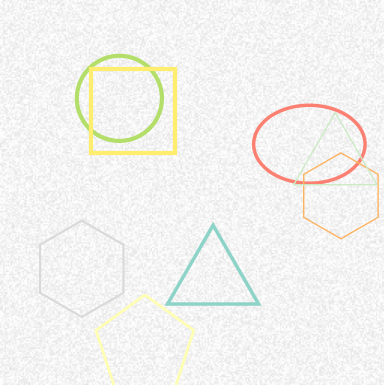[{"shape": "triangle", "thickness": 2.5, "radius": 0.68, "center": [0.553, 0.279]}, {"shape": "pentagon", "thickness": 2, "radius": 0.67, "center": [0.376, 0.101]}, {"shape": "oval", "thickness": 2.5, "radius": 0.72, "center": [0.804, 0.625]}, {"shape": "hexagon", "thickness": 1, "radius": 0.56, "center": [0.885, 0.491]}, {"shape": "circle", "thickness": 3, "radius": 0.55, "center": [0.31, 0.745]}, {"shape": "hexagon", "thickness": 1.5, "radius": 0.63, "center": [0.212, 0.302]}, {"shape": "triangle", "thickness": 1, "radius": 0.62, "center": [0.871, 0.583]}, {"shape": "square", "thickness": 3, "radius": 0.55, "center": [0.346, 0.712]}]